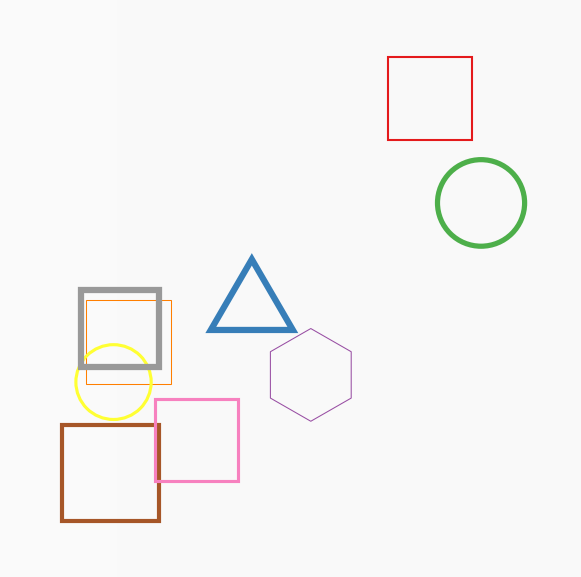[{"shape": "square", "thickness": 1, "radius": 0.36, "center": [0.74, 0.829]}, {"shape": "triangle", "thickness": 3, "radius": 0.41, "center": [0.433, 0.469]}, {"shape": "circle", "thickness": 2.5, "radius": 0.37, "center": [0.828, 0.648]}, {"shape": "hexagon", "thickness": 0.5, "radius": 0.4, "center": [0.535, 0.35]}, {"shape": "square", "thickness": 0.5, "radius": 0.36, "center": [0.221, 0.407]}, {"shape": "circle", "thickness": 1.5, "radius": 0.32, "center": [0.195, 0.338]}, {"shape": "square", "thickness": 2, "radius": 0.42, "center": [0.191, 0.18]}, {"shape": "square", "thickness": 1.5, "radius": 0.36, "center": [0.338, 0.237]}, {"shape": "square", "thickness": 3, "radius": 0.33, "center": [0.207, 0.431]}]